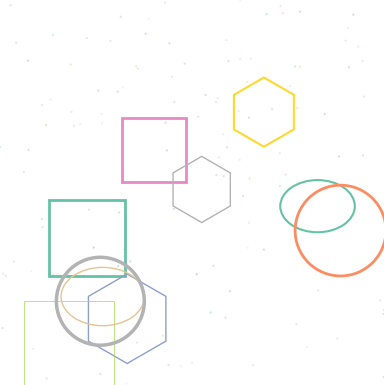[{"shape": "oval", "thickness": 1.5, "radius": 0.48, "center": [0.825, 0.465]}, {"shape": "square", "thickness": 2, "radius": 0.49, "center": [0.226, 0.383]}, {"shape": "circle", "thickness": 2, "radius": 0.59, "center": [0.884, 0.401]}, {"shape": "hexagon", "thickness": 1, "radius": 0.58, "center": [0.33, 0.172]}, {"shape": "square", "thickness": 2, "radius": 0.42, "center": [0.401, 0.611]}, {"shape": "square", "thickness": 0.5, "radius": 0.58, "center": [0.179, 0.102]}, {"shape": "hexagon", "thickness": 1.5, "radius": 0.45, "center": [0.685, 0.709]}, {"shape": "oval", "thickness": 1, "radius": 0.54, "center": [0.267, 0.23]}, {"shape": "circle", "thickness": 2.5, "radius": 0.57, "center": [0.261, 0.218]}, {"shape": "hexagon", "thickness": 1, "radius": 0.43, "center": [0.524, 0.508]}]